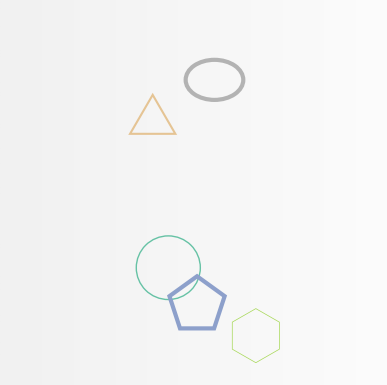[{"shape": "circle", "thickness": 1, "radius": 0.41, "center": [0.434, 0.305]}, {"shape": "pentagon", "thickness": 3, "radius": 0.37, "center": [0.509, 0.208]}, {"shape": "hexagon", "thickness": 0.5, "radius": 0.35, "center": [0.66, 0.128]}, {"shape": "triangle", "thickness": 1.5, "radius": 0.34, "center": [0.394, 0.686]}, {"shape": "oval", "thickness": 3, "radius": 0.37, "center": [0.553, 0.793]}]